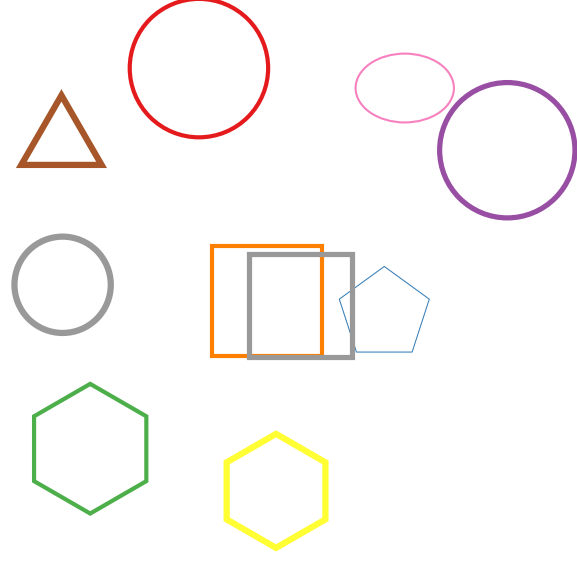[{"shape": "circle", "thickness": 2, "radius": 0.6, "center": [0.344, 0.881]}, {"shape": "pentagon", "thickness": 0.5, "radius": 0.41, "center": [0.665, 0.456]}, {"shape": "hexagon", "thickness": 2, "radius": 0.56, "center": [0.156, 0.222]}, {"shape": "circle", "thickness": 2.5, "radius": 0.59, "center": [0.878, 0.739]}, {"shape": "square", "thickness": 2, "radius": 0.48, "center": [0.462, 0.478]}, {"shape": "hexagon", "thickness": 3, "radius": 0.49, "center": [0.478, 0.149]}, {"shape": "triangle", "thickness": 3, "radius": 0.4, "center": [0.106, 0.754]}, {"shape": "oval", "thickness": 1, "radius": 0.43, "center": [0.701, 0.847]}, {"shape": "square", "thickness": 2.5, "radius": 0.45, "center": [0.52, 0.47]}, {"shape": "circle", "thickness": 3, "radius": 0.42, "center": [0.108, 0.506]}]